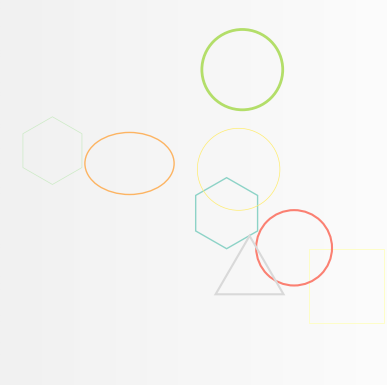[{"shape": "hexagon", "thickness": 1, "radius": 0.46, "center": [0.585, 0.446]}, {"shape": "square", "thickness": 0.5, "radius": 0.48, "center": [0.895, 0.257]}, {"shape": "circle", "thickness": 1.5, "radius": 0.49, "center": [0.759, 0.356]}, {"shape": "oval", "thickness": 1, "radius": 0.58, "center": [0.334, 0.575]}, {"shape": "circle", "thickness": 2, "radius": 0.52, "center": [0.625, 0.819]}, {"shape": "triangle", "thickness": 1.5, "radius": 0.51, "center": [0.644, 0.286]}, {"shape": "hexagon", "thickness": 0.5, "radius": 0.44, "center": [0.135, 0.609]}, {"shape": "circle", "thickness": 0.5, "radius": 0.53, "center": [0.616, 0.56]}]